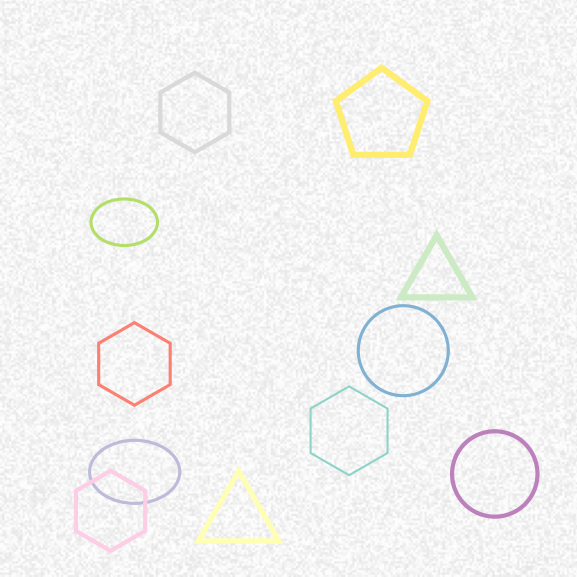[{"shape": "hexagon", "thickness": 1, "radius": 0.38, "center": [0.604, 0.253]}, {"shape": "triangle", "thickness": 2.5, "radius": 0.4, "center": [0.413, 0.103]}, {"shape": "oval", "thickness": 1.5, "radius": 0.39, "center": [0.233, 0.182]}, {"shape": "hexagon", "thickness": 1.5, "radius": 0.36, "center": [0.233, 0.369]}, {"shape": "circle", "thickness": 1.5, "radius": 0.39, "center": [0.698, 0.392]}, {"shape": "oval", "thickness": 1.5, "radius": 0.29, "center": [0.215, 0.614]}, {"shape": "hexagon", "thickness": 2, "radius": 0.35, "center": [0.191, 0.115]}, {"shape": "hexagon", "thickness": 2, "radius": 0.34, "center": [0.337, 0.804]}, {"shape": "circle", "thickness": 2, "radius": 0.37, "center": [0.857, 0.178]}, {"shape": "triangle", "thickness": 3, "radius": 0.36, "center": [0.756, 0.52]}, {"shape": "pentagon", "thickness": 3, "radius": 0.42, "center": [0.661, 0.798]}]